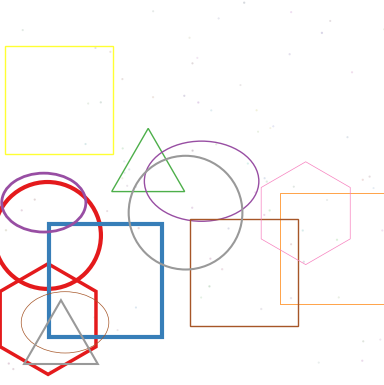[{"shape": "circle", "thickness": 3, "radius": 0.69, "center": [0.123, 0.388]}, {"shape": "hexagon", "thickness": 2.5, "radius": 0.72, "center": [0.125, 0.171]}, {"shape": "square", "thickness": 3, "radius": 0.73, "center": [0.274, 0.272]}, {"shape": "triangle", "thickness": 1, "radius": 0.55, "center": [0.385, 0.557]}, {"shape": "oval", "thickness": 2, "radius": 0.55, "center": [0.114, 0.474]}, {"shape": "oval", "thickness": 1, "radius": 0.74, "center": [0.524, 0.529]}, {"shape": "square", "thickness": 0.5, "radius": 0.73, "center": [0.871, 0.355]}, {"shape": "square", "thickness": 1, "radius": 0.7, "center": [0.153, 0.741]}, {"shape": "oval", "thickness": 0.5, "radius": 0.57, "center": [0.169, 0.163]}, {"shape": "square", "thickness": 1, "radius": 0.7, "center": [0.634, 0.292]}, {"shape": "hexagon", "thickness": 0.5, "radius": 0.67, "center": [0.794, 0.446]}, {"shape": "circle", "thickness": 1.5, "radius": 0.74, "center": [0.482, 0.448]}, {"shape": "triangle", "thickness": 1.5, "radius": 0.55, "center": [0.158, 0.11]}]